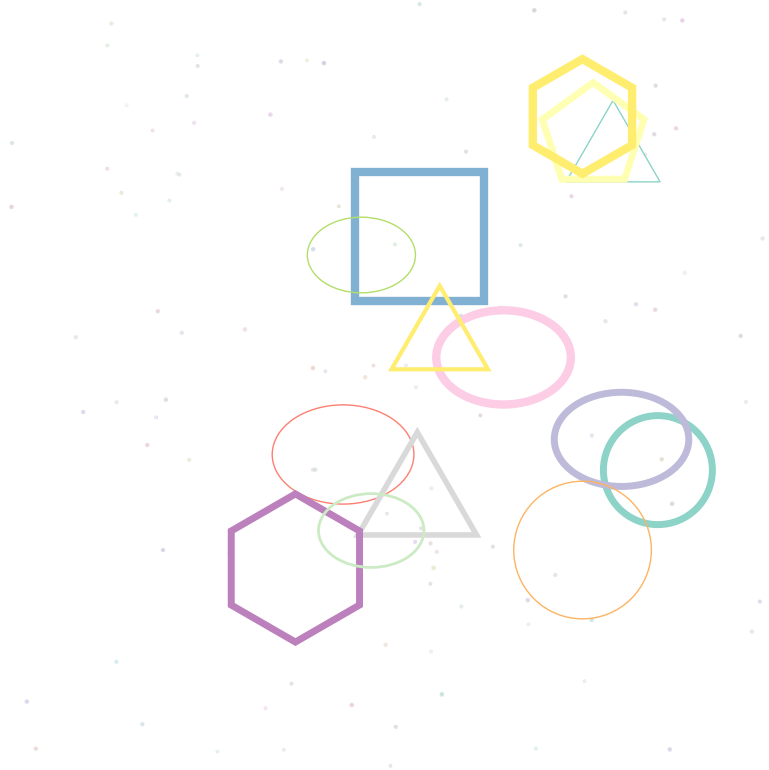[{"shape": "circle", "thickness": 2.5, "radius": 0.35, "center": [0.854, 0.389]}, {"shape": "triangle", "thickness": 0.5, "radius": 0.35, "center": [0.796, 0.799]}, {"shape": "pentagon", "thickness": 2.5, "radius": 0.35, "center": [0.77, 0.823]}, {"shape": "oval", "thickness": 2.5, "radius": 0.44, "center": [0.807, 0.429]}, {"shape": "oval", "thickness": 0.5, "radius": 0.46, "center": [0.446, 0.41]}, {"shape": "square", "thickness": 3, "radius": 0.42, "center": [0.544, 0.693]}, {"shape": "circle", "thickness": 0.5, "radius": 0.45, "center": [0.757, 0.286]}, {"shape": "oval", "thickness": 0.5, "radius": 0.35, "center": [0.469, 0.669]}, {"shape": "oval", "thickness": 3, "radius": 0.44, "center": [0.654, 0.536]}, {"shape": "triangle", "thickness": 2, "radius": 0.44, "center": [0.542, 0.35]}, {"shape": "hexagon", "thickness": 2.5, "radius": 0.48, "center": [0.384, 0.262]}, {"shape": "oval", "thickness": 1, "radius": 0.34, "center": [0.482, 0.311]}, {"shape": "hexagon", "thickness": 3, "radius": 0.37, "center": [0.756, 0.849]}, {"shape": "triangle", "thickness": 1.5, "radius": 0.36, "center": [0.571, 0.557]}]